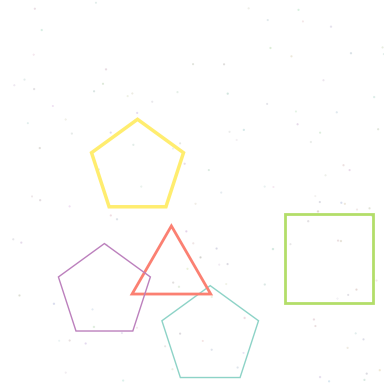[{"shape": "pentagon", "thickness": 1, "radius": 0.66, "center": [0.546, 0.126]}, {"shape": "triangle", "thickness": 2, "radius": 0.59, "center": [0.445, 0.295]}, {"shape": "square", "thickness": 2, "radius": 0.57, "center": [0.854, 0.328]}, {"shape": "pentagon", "thickness": 1, "radius": 0.63, "center": [0.271, 0.242]}, {"shape": "pentagon", "thickness": 2.5, "radius": 0.63, "center": [0.357, 0.565]}]